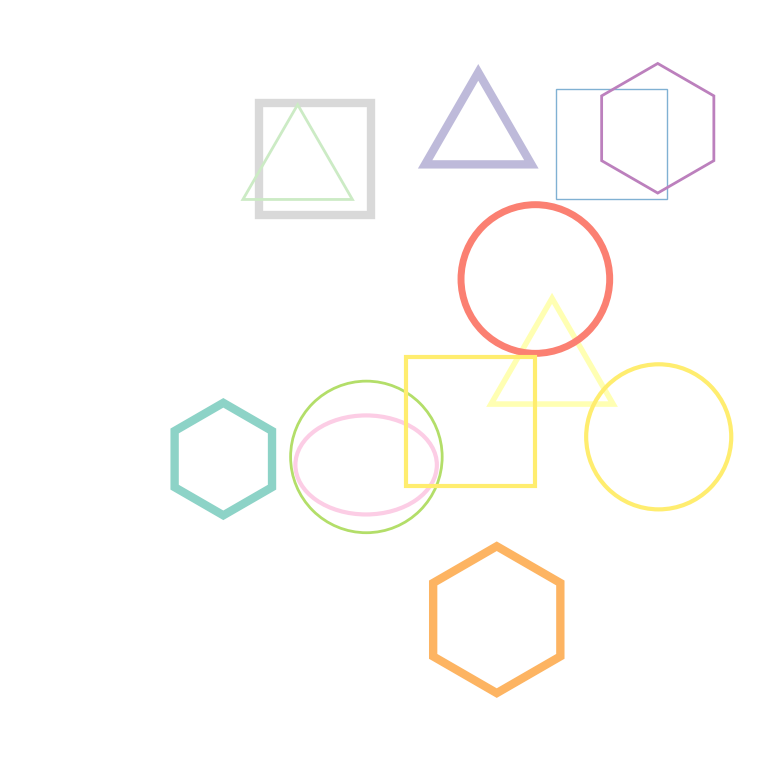[{"shape": "hexagon", "thickness": 3, "radius": 0.37, "center": [0.29, 0.404]}, {"shape": "triangle", "thickness": 2, "radius": 0.46, "center": [0.717, 0.521]}, {"shape": "triangle", "thickness": 3, "radius": 0.4, "center": [0.621, 0.826]}, {"shape": "circle", "thickness": 2.5, "radius": 0.48, "center": [0.695, 0.638]}, {"shape": "square", "thickness": 0.5, "radius": 0.36, "center": [0.794, 0.813]}, {"shape": "hexagon", "thickness": 3, "radius": 0.48, "center": [0.645, 0.195]}, {"shape": "circle", "thickness": 1, "radius": 0.49, "center": [0.476, 0.407]}, {"shape": "oval", "thickness": 1.5, "radius": 0.46, "center": [0.475, 0.396]}, {"shape": "square", "thickness": 3, "radius": 0.36, "center": [0.41, 0.794]}, {"shape": "hexagon", "thickness": 1, "radius": 0.42, "center": [0.854, 0.833]}, {"shape": "triangle", "thickness": 1, "radius": 0.41, "center": [0.387, 0.782]}, {"shape": "square", "thickness": 1.5, "radius": 0.42, "center": [0.611, 0.452]}, {"shape": "circle", "thickness": 1.5, "radius": 0.47, "center": [0.855, 0.433]}]